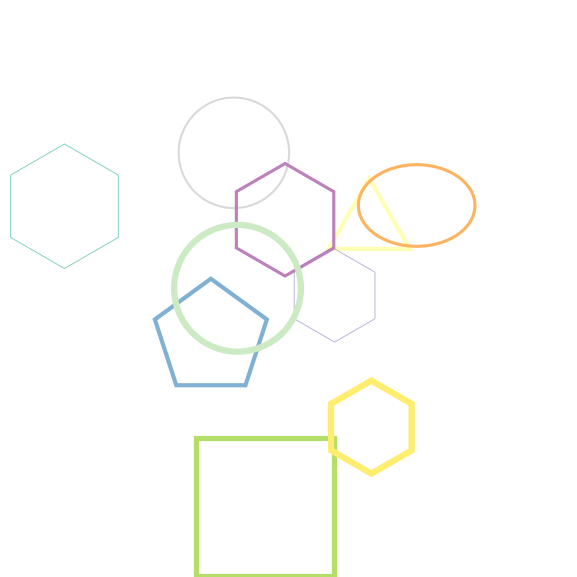[{"shape": "hexagon", "thickness": 0.5, "radius": 0.54, "center": [0.112, 0.642]}, {"shape": "triangle", "thickness": 2, "radius": 0.41, "center": [0.639, 0.609]}, {"shape": "hexagon", "thickness": 0.5, "radius": 0.4, "center": [0.579, 0.487]}, {"shape": "pentagon", "thickness": 2, "radius": 0.51, "center": [0.365, 0.415]}, {"shape": "oval", "thickness": 1.5, "radius": 0.5, "center": [0.722, 0.643]}, {"shape": "square", "thickness": 2.5, "radius": 0.6, "center": [0.458, 0.122]}, {"shape": "circle", "thickness": 1, "radius": 0.48, "center": [0.405, 0.735]}, {"shape": "hexagon", "thickness": 1.5, "radius": 0.49, "center": [0.494, 0.619]}, {"shape": "circle", "thickness": 3, "radius": 0.55, "center": [0.411, 0.5]}, {"shape": "hexagon", "thickness": 3, "radius": 0.4, "center": [0.643, 0.26]}]